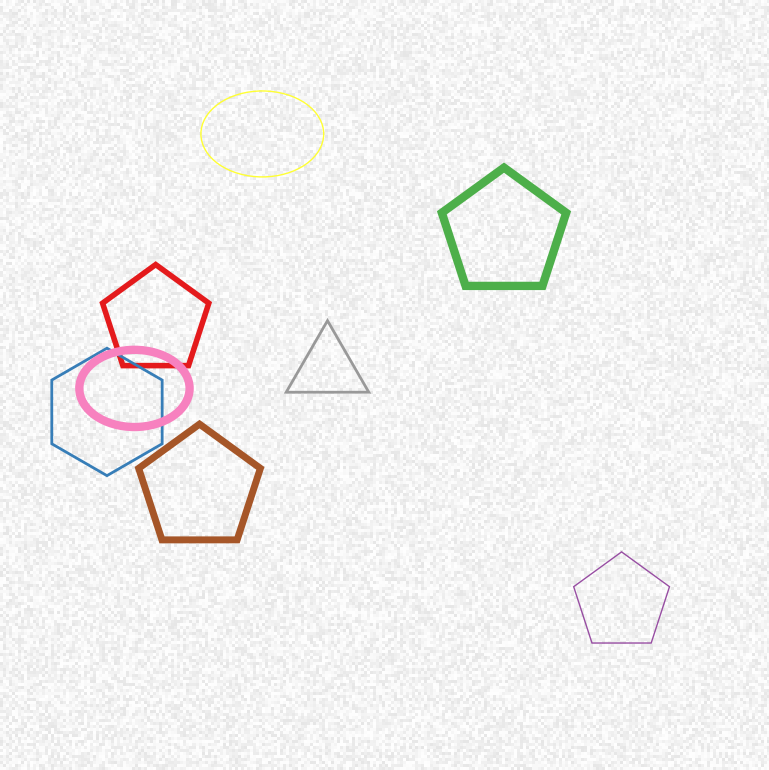[{"shape": "pentagon", "thickness": 2, "radius": 0.36, "center": [0.202, 0.584]}, {"shape": "hexagon", "thickness": 1, "radius": 0.41, "center": [0.139, 0.465]}, {"shape": "pentagon", "thickness": 3, "radius": 0.42, "center": [0.655, 0.697]}, {"shape": "pentagon", "thickness": 0.5, "radius": 0.33, "center": [0.807, 0.218]}, {"shape": "oval", "thickness": 0.5, "radius": 0.4, "center": [0.341, 0.826]}, {"shape": "pentagon", "thickness": 2.5, "radius": 0.42, "center": [0.259, 0.366]}, {"shape": "oval", "thickness": 3, "radius": 0.36, "center": [0.175, 0.496]}, {"shape": "triangle", "thickness": 1, "radius": 0.31, "center": [0.425, 0.522]}]